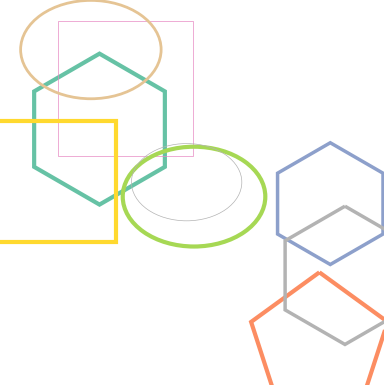[{"shape": "hexagon", "thickness": 3, "radius": 0.98, "center": [0.258, 0.665]}, {"shape": "pentagon", "thickness": 3, "radius": 0.93, "center": [0.83, 0.106]}, {"shape": "hexagon", "thickness": 2.5, "radius": 0.79, "center": [0.858, 0.471]}, {"shape": "square", "thickness": 0.5, "radius": 0.88, "center": [0.327, 0.77]}, {"shape": "oval", "thickness": 3, "radius": 0.93, "center": [0.504, 0.489]}, {"shape": "square", "thickness": 3, "radius": 0.78, "center": [0.145, 0.529]}, {"shape": "oval", "thickness": 2, "radius": 0.91, "center": [0.236, 0.871]}, {"shape": "oval", "thickness": 0.5, "radius": 0.72, "center": [0.485, 0.527]}, {"shape": "hexagon", "thickness": 2.5, "radius": 0.9, "center": [0.896, 0.285]}]